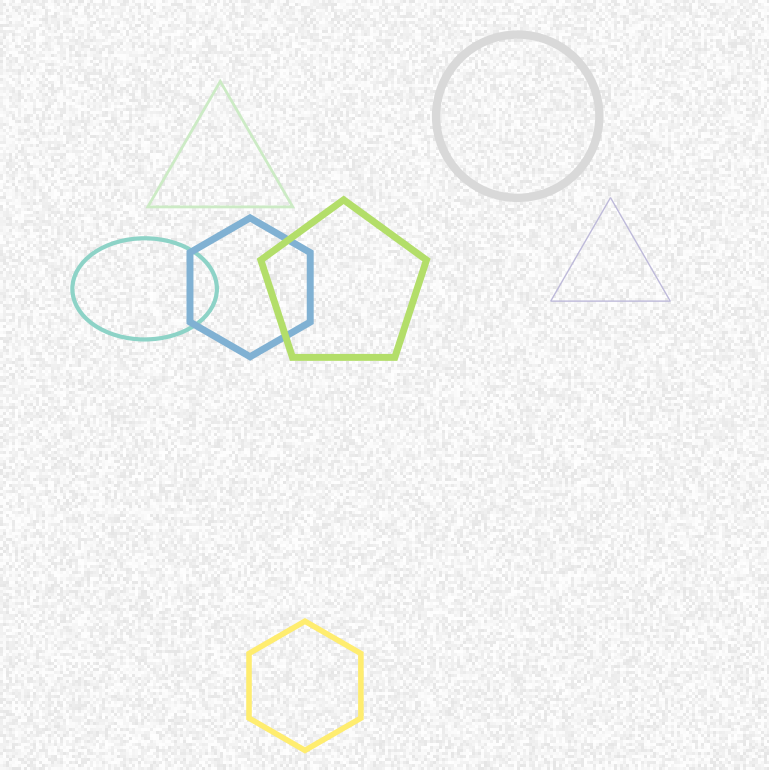[{"shape": "oval", "thickness": 1.5, "radius": 0.47, "center": [0.188, 0.625]}, {"shape": "triangle", "thickness": 0.5, "radius": 0.45, "center": [0.793, 0.654]}, {"shape": "hexagon", "thickness": 2.5, "radius": 0.45, "center": [0.325, 0.627]}, {"shape": "pentagon", "thickness": 2.5, "radius": 0.57, "center": [0.446, 0.627]}, {"shape": "circle", "thickness": 3, "radius": 0.53, "center": [0.672, 0.849]}, {"shape": "triangle", "thickness": 1, "radius": 0.54, "center": [0.286, 0.786]}, {"shape": "hexagon", "thickness": 2, "radius": 0.42, "center": [0.396, 0.109]}]